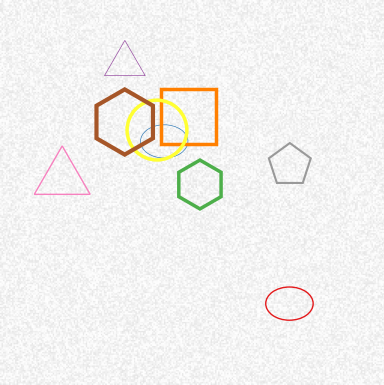[{"shape": "oval", "thickness": 1, "radius": 0.31, "center": [0.752, 0.211]}, {"shape": "oval", "thickness": 0.5, "radius": 0.31, "center": [0.426, 0.633]}, {"shape": "hexagon", "thickness": 2.5, "radius": 0.32, "center": [0.519, 0.521]}, {"shape": "triangle", "thickness": 0.5, "radius": 0.31, "center": [0.324, 0.834]}, {"shape": "square", "thickness": 2.5, "radius": 0.36, "center": [0.491, 0.696]}, {"shape": "circle", "thickness": 2.5, "radius": 0.39, "center": [0.408, 0.662]}, {"shape": "hexagon", "thickness": 3, "radius": 0.42, "center": [0.324, 0.683]}, {"shape": "triangle", "thickness": 1, "radius": 0.42, "center": [0.162, 0.537]}, {"shape": "pentagon", "thickness": 1.5, "radius": 0.29, "center": [0.753, 0.571]}]